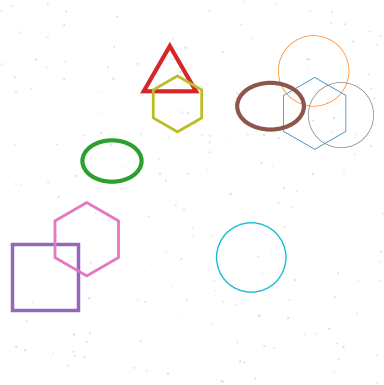[{"shape": "hexagon", "thickness": 0.5, "radius": 0.47, "center": [0.817, 0.705]}, {"shape": "circle", "thickness": 0.5, "radius": 0.46, "center": [0.815, 0.816]}, {"shape": "oval", "thickness": 3, "radius": 0.38, "center": [0.291, 0.582]}, {"shape": "triangle", "thickness": 3, "radius": 0.39, "center": [0.441, 0.802]}, {"shape": "square", "thickness": 2.5, "radius": 0.43, "center": [0.116, 0.281]}, {"shape": "oval", "thickness": 3, "radius": 0.43, "center": [0.703, 0.724]}, {"shape": "hexagon", "thickness": 2, "radius": 0.48, "center": [0.225, 0.379]}, {"shape": "circle", "thickness": 0.5, "radius": 0.42, "center": [0.886, 0.701]}, {"shape": "hexagon", "thickness": 2, "radius": 0.36, "center": [0.461, 0.73]}, {"shape": "circle", "thickness": 1, "radius": 0.45, "center": [0.653, 0.331]}]